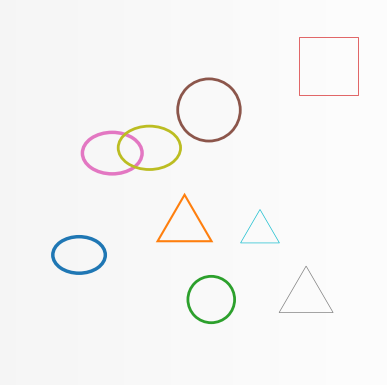[{"shape": "oval", "thickness": 2.5, "radius": 0.34, "center": [0.204, 0.338]}, {"shape": "triangle", "thickness": 1.5, "radius": 0.4, "center": [0.476, 0.414]}, {"shape": "circle", "thickness": 2, "radius": 0.3, "center": [0.545, 0.222]}, {"shape": "square", "thickness": 0.5, "radius": 0.38, "center": [0.848, 0.829]}, {"shape": "circle", "thickness": 2, "radius": 0.4, "center": [0.539, 0.714]}, {"shape": "oval", "thickness": 2.5, "radius": 0.39, "center": [0.29, 0.602]}, {"shape": "triangle", "thickness": 0.5, "radius": 0.4, "center": [0.79, 0.228]}, {"shape": "oval", "thickness": 2, "radius": 0.4, "center": [0.386, 0.616]}, {"shape": "triangle", "thickness": 0.5, "radius": 0.29, "center": [0.671, 0.398]}]